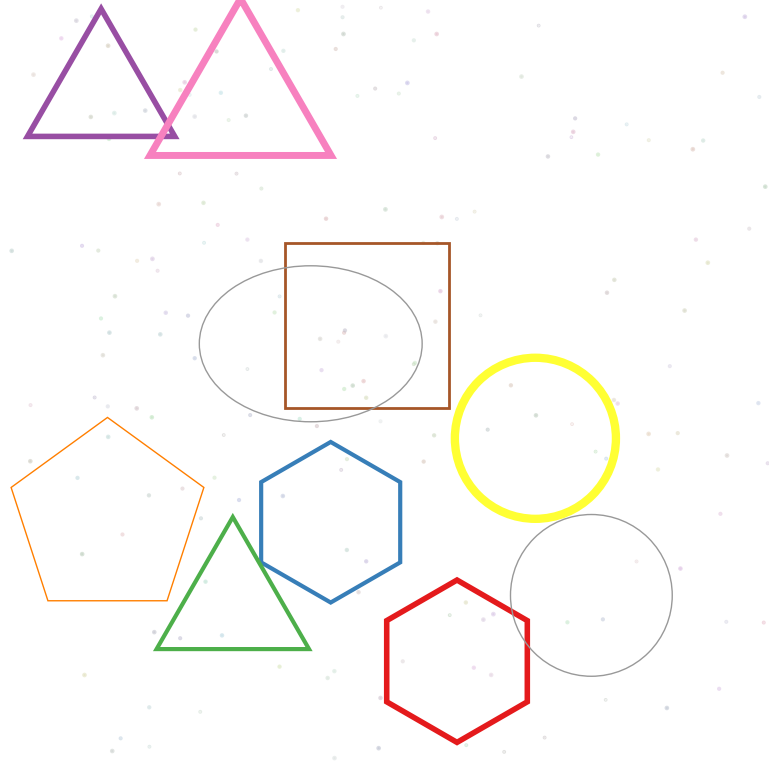[{"shape": "hexagon", "thickness": 2, "radius": 0.53, "center": [0.594, 0.141]}, {"shape": "hexagon", "thickness": 1.5, "radius": 0.52, "center": [0.429, 0.322]}, {"shape": "triangle", "thickness": 1.5, "radius": 0.57, "center": [0.302, 0.214]}, {"shape": "triangle", "thickness": 2, "radius": 0.55, "center": [0.131, 0.878]}, {"shape": "pentagon", "thickness": 0.5, "radius": 0.66, "center": [0.14, 0.326]}, {"shape": "circle", "thickness": 3, "radius": 0.52, "center": [0.695, 0.431]}, {"shape": "square", "thickness": 1, "radius": 0.54, "center": [0.477, 0.577]}, {"shape": "triangle", "thickness": 2.5, "radius": 0.68, "center": [0.312, 0.866]}, {"shape": "oval", "thickness": 0.5, "radius": 0.72, "center": [0.404, 0.554]}, {"shape": "circle", "thickness": 0.5, "radius": 0.53, "center": [0.768, 0.227]}]